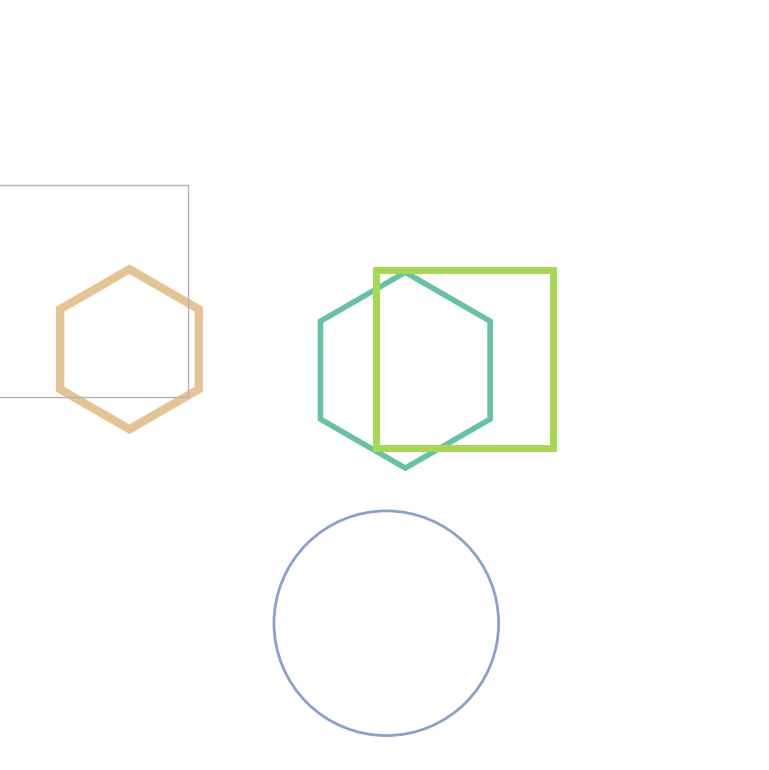[{"shape": "hexagon", "thickness": 2, "radius": 0.64, "center": [0.526, 0.519]}, {"shape": "circle", "thickness": 1, "radius": 0.73, "center": [0.502, 0.191]}, {"shape": "square", "thickness": 2.5, "radius": 0.58, "center": [0.603, 0.534]}, {"shape": "hexagon", "thickness": 3, "radius": 0.52, "center": [0.168, 0.546]}, {"shape": "square", "thickness": 0.5, "radius": 0.69, "center": [0.107, 0.622]}]